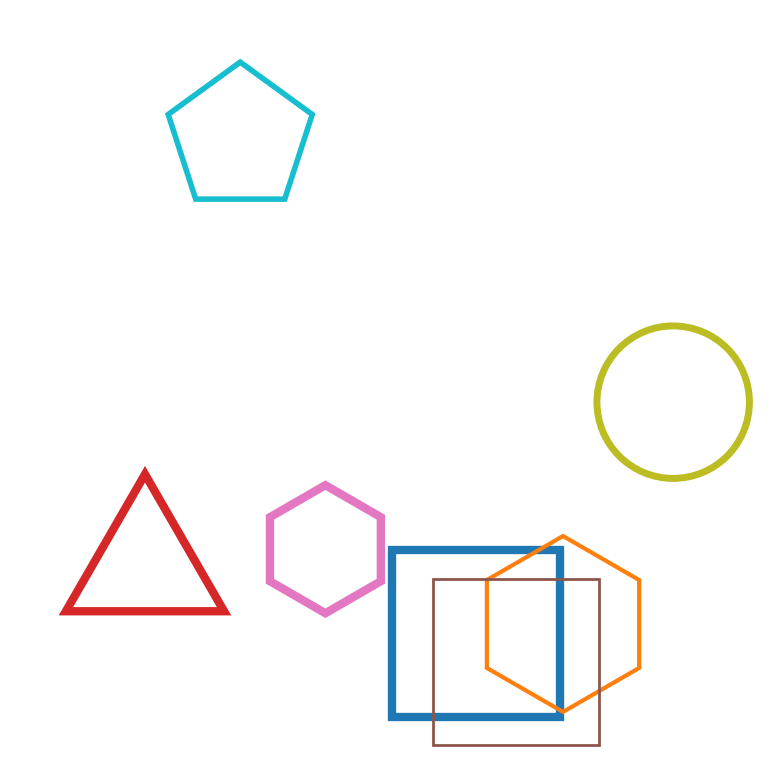[{"shape": "square", "thickness": 3, "radius": 0.54, "center": [0.618, 0.178]}, {"shape": "hexagon", "thickness": 1.5, "radius": 0.57, "center": [0.731, 0.19]}, {"shape": "triangle", "thickness": 3, "radius": 0.59, "center": [0.188, 0.265]}, {"shape": "square", "thickness": 1, "radius": 0.54, "center": [0.67, 0.141]}, {"shape": "hexagon", "thickness": 3, "radius": 0.42, "center": [0.423, 0.287]}, {"shape": "circle", "thickness": 2.5, "radius": 0.5, "center": [0.874, 0.478]}, {"shape": "pentagon", "thickness": 2, "radius": 0.49, "center": [0.312, 0.821]}]